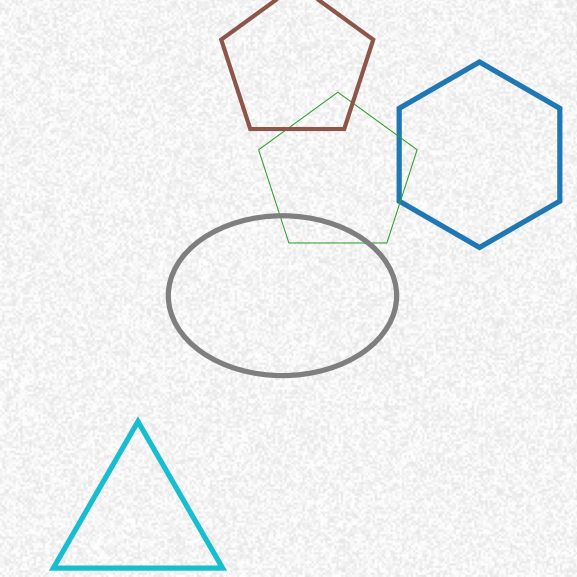[{"shape": "hexagon", "thickness": 2.5, "radius": 0.8, "center": [0.83, 0.731]}, {"shape": "pentagon", "thickness": 0.5, "radius": 0.72, "center": [0.585, 0.695]}, {"shape": "pentagon", "thickness": 2, "radius": 0.69, "center": [0.515, 0.888]}, {"shape": "oval", "thickness": 2.5, "radius": 0.99, "center": [0.489, 0.487]}, {"shape": "triangle", "thickness": 2.5, "radius": 0.85, "center": [0.239, 0.1]}]